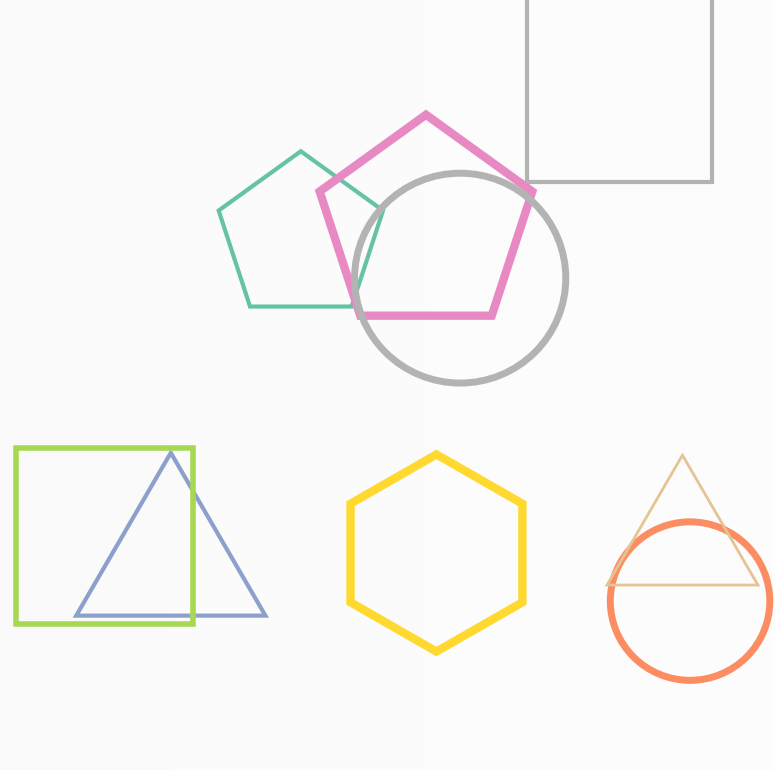[{"shape": "pentagon", "thickness": 1.5, "radius": 0.56, "center": [0.388, 0.692]}, {"shape": "circle", "thickness": 2.5, "radius": 0.51, "center": [0.89, 0.219]}, {"shape": "triangle", "thickness": 1.5, "radius": 0.7, "center": [0.22, 0.271]}, {"shape": "pentagon", "thickness": 3, "radius": 0.72, "center": [0.55, 0.707]}, {"shape": "square", "thickness": 2, "radius": 0.57, "center": [0.135, 0.304]}, {"shape": "hexagon", "thickness": 3, "radius": 0.64, "center": [0.563, 0.282]}, {"shape": "triangle", "thickness": 1, "radius": 0.56, "center": [0.881, 0.296]}, {"shape": "circle", "thickness": 2.5, "radius": 0.68, "center": [0.594, 0.639]}, {"shape": "square", "thickness": 1.5, "radius": 0.6, "center": [0.799, 0.883]}]